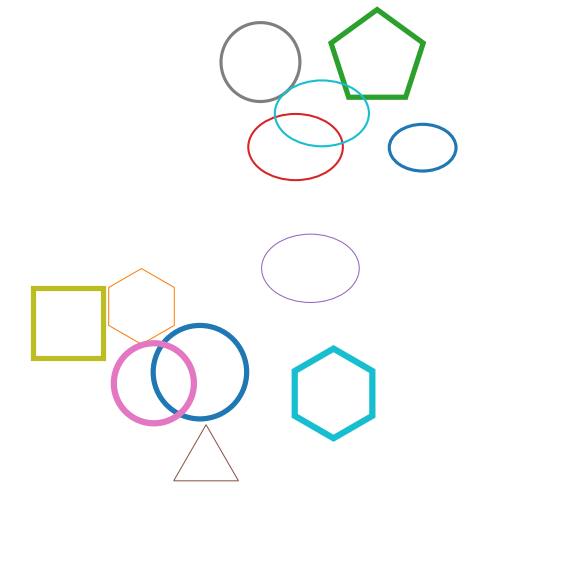[{"shape": "circle", "thickness": 2.5, "radius": 0.4, "center": [0.346, 0.355]}, {"shape": "oval", "thickness": 1.5, "radius": 0.29, "center": [0.732, 0.743]}, {"shape": "hexagon", "thickness": 0.5, "radius": 0.33, "center": [0.245, 0.469]}, {"shape": "pentagon", "thickness": 2.5, "radius": 0.42, "center": [0.653, 0.899]}, {"shape": "oval", "thickness": 1, "radius": 0.41, "center": [0.512, 0.745]}, {"shape": "oval", "thickness": 0.5, "radius": 0.42, "center": [0.538, 0.535]}, {"shape": "triangle", "thickness": 0.5, "radius": 0.32, "center": [0.357, 0.199]}, {"shape": "circle", "thickness": 3, "radius": 0.35, "center": [0.266, 0.335]}, {"shape": "circle", "thickness": 1.5, "radius": 0.34, "center": [0.451, 0.892]}, {"shape": "square", "thickness": 2.5, "radius": 0.31, "center": [0.118, 0.44]}, {"shape": "oval", "thickness": 1, "radius": 0.41, "center": [0.557, 0.803]}, {"shape": "hexagon", "thickness": 3, "radius": 0.39, "center": [0.578, 0.318]}]